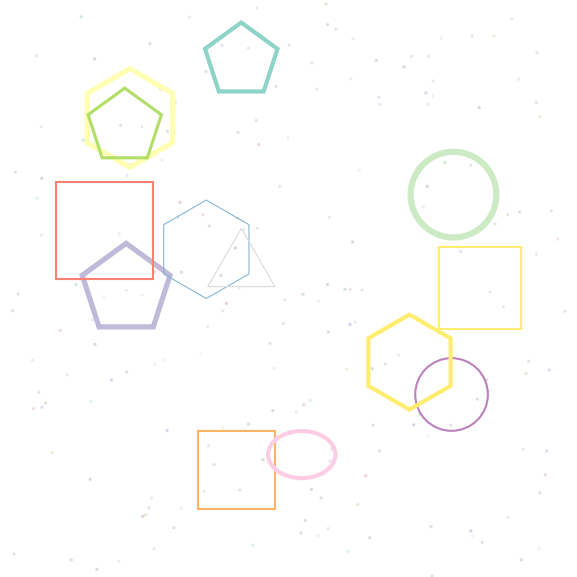[{"shape": "pentagon", "thickness": 2, "radius": 0.33, "center": [0.418, 0.894]}, {"shape": "hexagon", "thickness": 2.5, "radius": 0.43, "center": [0.225, 0.795]}, {"shape": "pentagon", "thickness": 2.5, "radius": 0.4, "center": [0.218, 0.498]}, {"shape": "square", "thickness": 1, "radius": 0.42, "center": [0.181, 0.6]}, {"shape": "hexagon", "thickness": 0.5, "radius": 0.43, "center": [0.357, 0.567]}, {"shape": "square", "thickness": 1, "radius": 0.34, "center": [0.41, 0.185]}, {"shape": "pentagon", "thickness": 1.5, "radius": 0.33, "center": [0.216, 0.78]}, {"shape": "oval", "thickness": 2, "radius": 0.29, "center": [0.522, 0.212]}, {"shape": "triangle", "thickness": 0.5, "radius": 0.34, "center": [0.418, 0.536]}, {"shape": "circle", "thickness": 1, "radius": 0.31, "center": [0.782, 0.316]}, {"shape": "circle", "thickness": 3, "radius": 0.37, "center": [0.785, 0.662]}, {"shape": "square", "thickness": 1, "radius": 0.35, "center": [0.832, 0.5]}, {"shape": "hexagon", "thickness": 2, "radius": 0.41, "center": [0.709, 0.372]}]